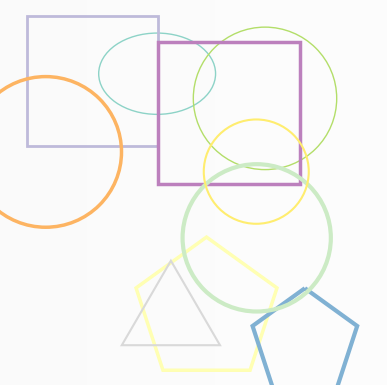[{"shape": "oval", "thickness": 1, "radius": 0.75, "center": [0.406, 0.809]}, {"shape": "pentagon", "thickness": 2.5, "radius": 0.96, "center": [0.533, 0.193]}, {"shape": "square", "thickness": 2, "radius": 0.84, "center": [0.238, 0.79]}, {"shape": "pentagon", "thickness": 3, "radius": 0.71, "center": [0.787, 0.109]}, {"shape": "circle", "thickness": 2.5, "radius": 0.98, "center": [0.118, 0.605]}, {"shape": "circle", "thickness": 1, "radius": 0.93, "center": [0.684, 0.745]}, {"shape": "triangle", "thickness": 1.5, "radius": 0.73, "center": [0.441, 0.176]}, {"shape": "square", "thickness": 2.5, "radius": 0.92, "center": [0.591, 0.707]}, {"shape": "circle", "thickness": 3, "radius": 0.96, "center": [0.662, 0.382]}, {"shape": "circle", "thickness": 1.5, "radius": 0.68, "center": [0.661, 0.554]}]